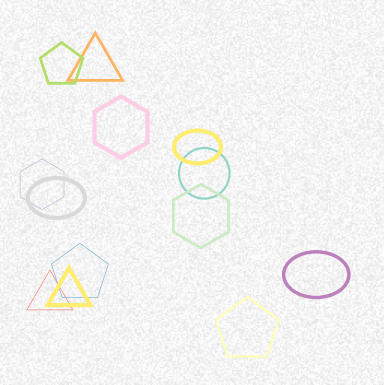[{"shape": "circle", "thickness": 1.5, "radius": 0.33, "center": [0.531, 0.55]}, {"shape": "pentagon", "thickness": 1.5, "radius": 0.43, "center": [0.642, 0.143]}, {"shape": "hexagon", "thickness": 0.5, "radius": 0.33, "center": [0.109, 0.521]}, {"shape": "triangle", "thickness": 0.5, "radius": 0.34, "center": [0.13, 0.23]}, {"shape": "pentagon", "thickness": 0.5, "radius": 0.39, "center": [0.207, 0.29]}, {"shape": "triangle", "thickness": 2, "radius": 0.41, "center": [0.247, 0.832]}, {"shape": "pentagon", "thickness": 2, "radius": 0.29, "center": [0.16, 0.831]}, {"shape": "hexagon", "thickness": 3, "radius": 0.4, "center": [0.314, 0.67]}, {"shape": "oval", "thickness": 3, "radius": 0.37, "center": [0.146, 0.486]}, {"shape": "oval", "thickness": 2.5, "radius": 0.42, "center": [0.821, 0.287]}, {"shape": "hexagon", "thickness": 2, "radius": 0.41, "center": [0.522, 0.439]}, {"shape": "oval", "thickness": 3, "radius": 0.31, "center": [0.513, 0.618]}, {"shape": "triangle", "thickness": 3, "radius": 0.32, "center": [0.179, 0.24]}]